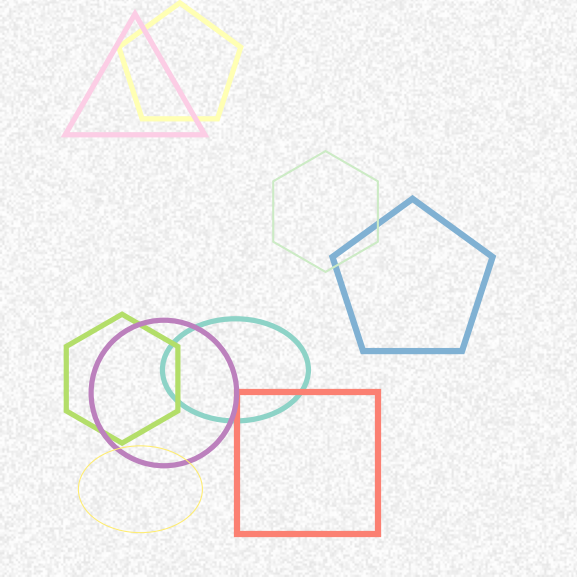[{"shape": "oval", "thickness": 2.5, "radius": 0.63, "center": [0.408, 0.359]}, {"shape": "pentagon", "thickness": 2.5, "radius": 0.56, "center": [0.311, 0.883]}, {"shape": "square", "thickness": 3, "radius": 0.61, "center": [0.532, 0.197]}, {"shape": "pentagon", "thickness": 3, "radius": 0.73, "center": [0.714, 0.509]}, {"shape": "hexagon", "thickness": 2.5, "radius": 0.56, "center": [0.211, 0.343]}, {"shape": "triangle", "thickness": 2.5, "radius": 0.7, "center": [0.234, 0.836]}, {"shape": "circle", "thickness": 2.5, "radius": 0.63, "center": [0.284, 0.319]}, {"shape": "hexagon", "thickness": 1, "radius": 0.52, "center": [0.564, 0.633]}, {"shape": "oval", "thickness": 0.5, "radius": 0.54, "center": [0.243, 0.152]}]